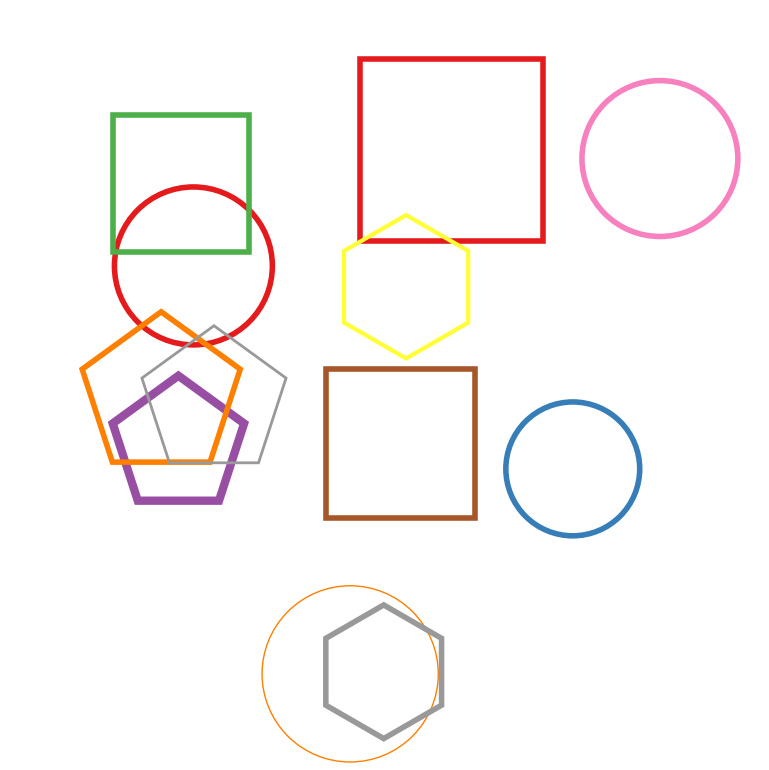[{"shape": "square", "thickness": 2, "radius": 0.59, "center": [0.587, 0.805]}, {"shape": "circle", "thickness": 2, "radius": 0.51, "center": [0.251, 0.655]}, {"shape": "circle", "thickness": 2, "radius": 0.43, "center": [0.744, 0.391]}, {"shape": "square", "thickness": 2, "radius": 0.44, "center": [0.235, 0.761]}, {"shape": "pentagon", "thickness": 3, "radius": 0.45, "center": [0.232, 0.422]}, {"shape": "pentagon", "thickness": 2, "radius": 0.54, "center": [0.209, 0.487]}, {"shape": "circle", "thickness": 0.5, "radius": 0.57, "center": [0.455, 0.125]}, {"shape": "hexagon", "thickness": 1.5, "radius": 0.47, "center": [0.527, 0.628]}, {"shape": "square", "thickness": 2, "radius": 0.48, "center": [0.52, 0.424]}, {"shape": "circle", "thickness": 2, "radius": 0.51, "center": [0.857, 0.794]}, {"shape": "pentagon", "thickness": 1, "radius": 0.49, "center": [0.278, 0.479]}, {"shape": "hexagon", "thickness": 2, "radius": 0.43, "center": [0.498, 0.128]}]